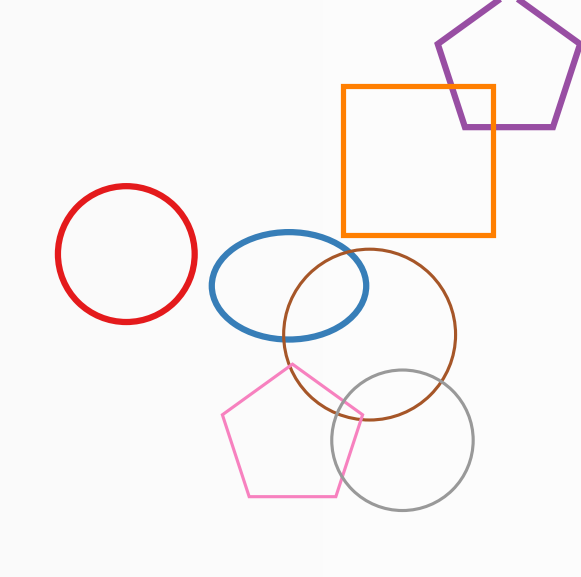[{"shape": "circle", "thickness": 3, "radius": 0.59, "center": [0.217, 0.559]}, {"shape": "oval", "thickness": 3, "radius": 0.66, "center": [0.497, 0.504]}, {"shape": "pentagon", "thickness": 3, "radius": 0.64, "center": [0.876, 0.883]}, {"shape": "square", "thickness": 2.5, "radius": 0.65, "center": [0.719, 0.722]}, {"shape": "circle", "thickness": 1.5, "radius": 0.74, "center": [0.636, 0.42]}, {"shape": "pentagon", "thickness": 1.5, "radius": 0.63, "center": [0.503, 0.242]}, {"shape": "circle", "thickness": 1.5, "radius": 0.61, "center": [0.692, 0.237]}]